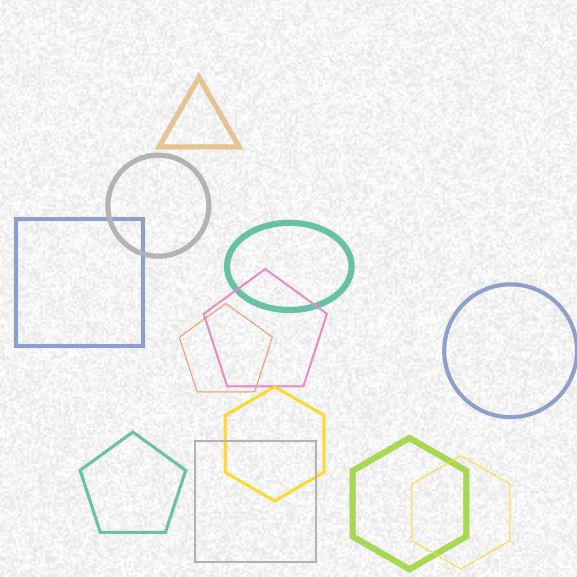[{"shape": "oval", "thickness": 3, "radius": 0.54, "center": [0.501, 0.538]}, {"shape": "pentagon", "thickness": 1.5, "radius": 0.48, "center": [0.23, 0.155]}, {"shape": "pentagon", "thickness": 0.5, "radius": 0.42, "center": [0.391, 0.389]}, {"shape": "square", "thickness": 2, "radius": 0.55, "center": [0.137, 0.51]}, {"shape": "circle", "thickness": 2, "radius": 0.57, "center": [0.884, 0.392]}, {"shape": "pentagon", "thickness": 1, "radius": 0.56, "center": [0.459, 0.421]}, {"shape": "hexagon", "thickness": 3, "radius": 0.57, "center": [0.709, 0.127]}, {"shape": "hexagon", "thickness": 1.5, "radius": 0.49, "center": [0.476, 0.231]}, {"shape": "hexagon", "thickness": 0.5, "radius": 0.49, "center": [0.798, 0.112]}, {"shape": "triangle", "thickness": 2.5, "radius": 0.4, "center": [0.345, 0.785]}, {"shape": "square", "thickness": 1, "radius": 0.52, "center": [0.442, 0.13]}, {"shape": "circle", "thickness": 2.5, "radius": 0.44, "center": [0.274, 0.643]}]